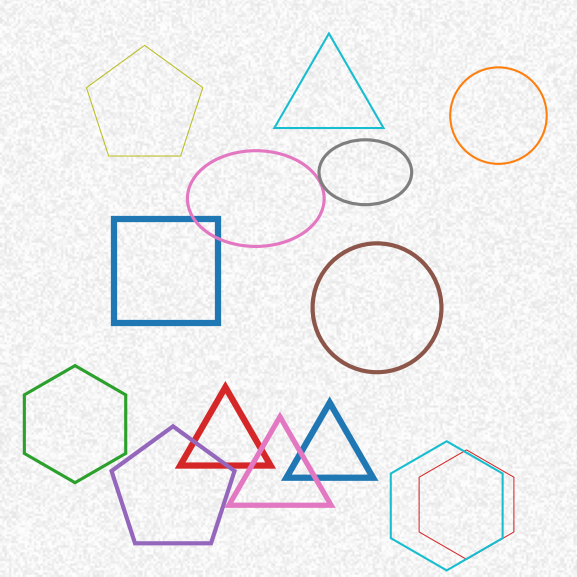[{"shape": "triangle", "thickness": 3, "radius": 0.43, "center": [0.571, 0.215]}, {"shape": "square", "thickness": 3, "radius": 0.45, "center": [0.287, 0.53]}, {"shape": "circle", "thickness": 1, "radius": 0.42, "center": [0.863, 0.799]}, {"shape": "hexagon", "thickness": 1.5, "radius": 0.51, "center": [0.13, 0.265]}, {"shape": "triangle", "thickness": 3, "radius": 0.45, "center": [0.39, 0.238]}, {"shape": "hexagon", "thickness": 0.5, "radius": 0.47, "center": [0.808, 0.125]}, {"shape": "pentagon", "thickness": 2, "radius": 0.56, "center": [0.3, 0.149]}, {"shape": "circle", "thickness": 2, "radius": 0.56, "center": [0.653, 0.466]}, {"shape": "oval", "thickness": 1.5, "radius": 0.59, "center": [0.443, 0.655]}, {"shape": "triangle", "thickness": 2.5, "radius": 0.51, "center": [0.485, 0.175]}, {"shape": "oval", "thickness": 1.5, "radius": 0.4, "center": [0.633, 0.701]}, {"shape": "pentagon", "thickness": 0.5, "radius": 0.53, "center": [0.25, 0.815]}, {"shape": "hexagon", "thickness": 1, "radius": 0.56, "center": [0.774, 0.123]}, {"shape": "triangle", "thickness": 1, "radius": 0.55, "center": [0.57, 0.832]}]